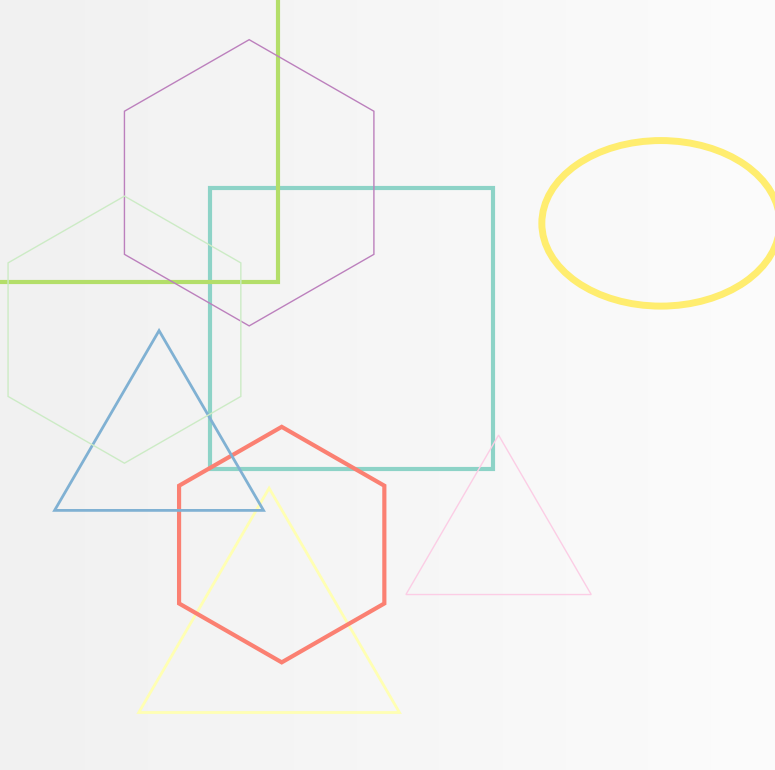[{"shape": "square", "thickness": 1.5, "radius": 0.91, "center": [0.453, 0.574]}, {"shape": "triangle", "thickness": 1, "radius": 0.97, "center": [0.347, 0.172]}, {"shape": "hexagon", "thickness": 1.5, "radius": 0.76, "center": [0.363, 0.293]}, {"shape": "triangle", "thickness": 1, "radius": 0.78, "center": [0.205, 0.415]}, {"shape": "square", "thickness": 1.5, "radius": 0.96, "center": [0.167, 0.827]}, {"shape": "triangle", "thickness": 0.5, "radius": 0.69, "center": [0.643, 0.297]}, {"shape": "hexagon", "thickness": 0.5, "radius": 0.93, "center": [0.322, 0.763]}, {"shape": "hexagon", "thickness": 0.5, "radius": 0.87, "center": [0.161, 0.572]}, {"shape": "oval", "thickness": 2.5, "radius": 0.77, "center": [0.853, 0.71]}]